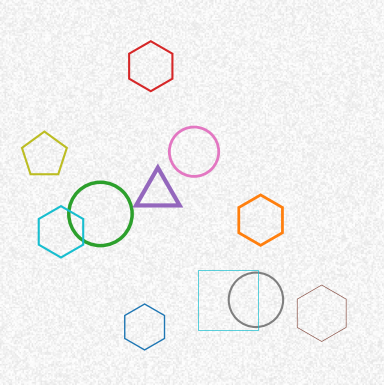[{"shape": "hexagon", "thickness": 1, "radius": 0.3, "center": [0.376, 0.151]}, {"shape": "hexagon", "thickness": 2, "radius": 0.33, "center": [0.677, 0.428]}, {"shape": "circle", "thickness": 2.5, "radius": 0.41, "center": [0.261, 0.444]}, {"shape": "hexagon", "thickness": 1.5, "radius": 0.32, "center": [0.392, 0.828]}, {"shape": "triangle", "thickness": 3, "radius": 0.33, "center": [0.41, 0.499]}, {"shape": "hexagon", "thickness": 0.5, "radius": 0.37, "center": [0.836, 0.186]}, {"shape": "circle", "thickness": 2, "radius": 0.32, "center": [0.504, 0.606]}, {"shape": "circle", "thickness": 1.5, "radius": 0.35, "center": [0.665, 0.221]}, {"shape": "pentagon", "thickness": 1.5, "radius": 0.31, "center": [0.115, 0.597]}, {"shape": "hexagon", "thickness": 1.5, "radius": 0.33, "center": [0.158, 0.398]}, {"shape": "square", "thickness": 0.5, "radius": 0.39, "center": [0.593, 0.221]}]